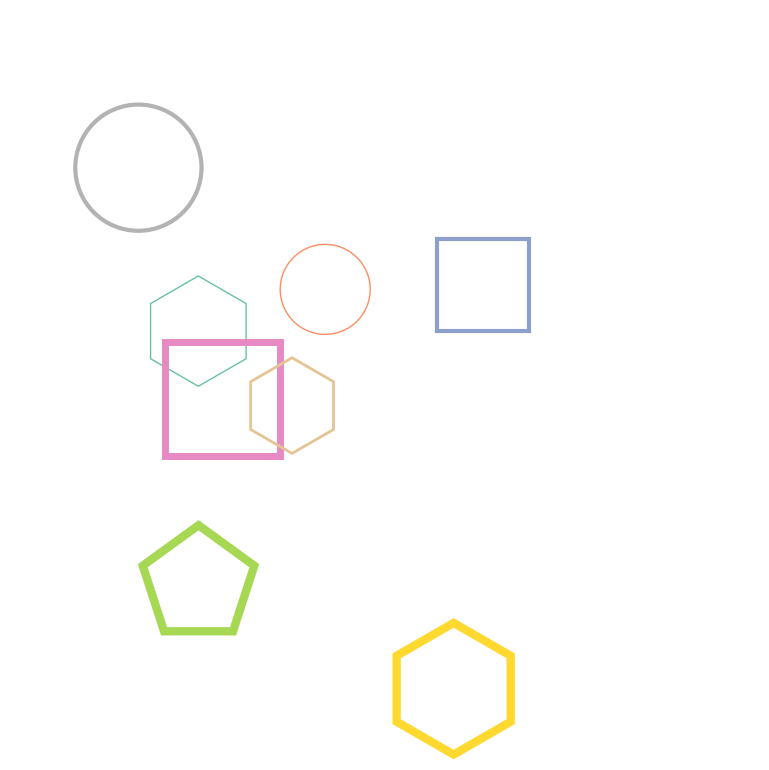[{"shape": "hexagon", "thickness": 0.5, "radius": 0.36, "center": [0.258, 0.57]}, {"shape": "circle", "thickness": 0.5, "radius": 0.29, "center": [0.422, 0.624]}, {"shape": "square", "thickness": 1.5, "radius": 0.3, "center": [0.628, 0.63]}, {"shape": "square", "thickness": 2.5, "radius": 0.37, "center": [0.289, 0.482]}, {"shape": "pentagon", "thickness": 3, "radius": 0.38, "center": [0.258, 0.242]}, {"shape": "hexagon", "thickness": 3, "radius": 0.43, "center": [0.589, 0.106]}, {"shape": "hexagon", "thickness": 1, "radius": 0.31, "center": [0.379, 0.473]}, {"shape": "circle", "thickness": 1.5, "radius": 0.41, "center": [0.18, 0.782]}]